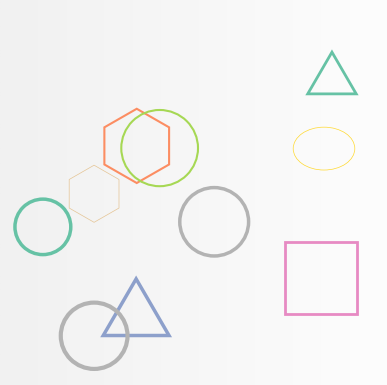[{"shape": "triangle", "thickness": 2, "radius": 0.36, "center": [0.857, 0.792]}, {"shape": "circle", "thickness": 2.5, "radius": 0.36, "center": [0.111, 0.411]}, {"shape": "hexagon", "thickness": 1.5, "radius": 0.48, "center": [0.353, 0.621]}, {"shape": "triangle", "thickness": 2.5, "radius": 0.49, "center": [0.351, 0.178]}, {"shape": "square", "thickness": 2, "radius": 0.46, "center": [0.829, 0.278]}, {"shape": "circle", "thickness": 1.5, "radius": 0.49, "center": [0.412, 0.615]}, {"shape": "oval", "thickness": 0.5, "radius": 0.4, "center": [0.836, 0.614]}, {"shape": "hexagon", "thickness": 0.5, "radius": 0.37, "center": [0.243, 0.497]}, {"shape": "circle", "thickness": 3, "radius": 0.43, "center": [0.243, 0.128]}, {"shape": "circle", "thickness": 2.5, "radius": 0.44, "center": [0.553, 0.424]}]